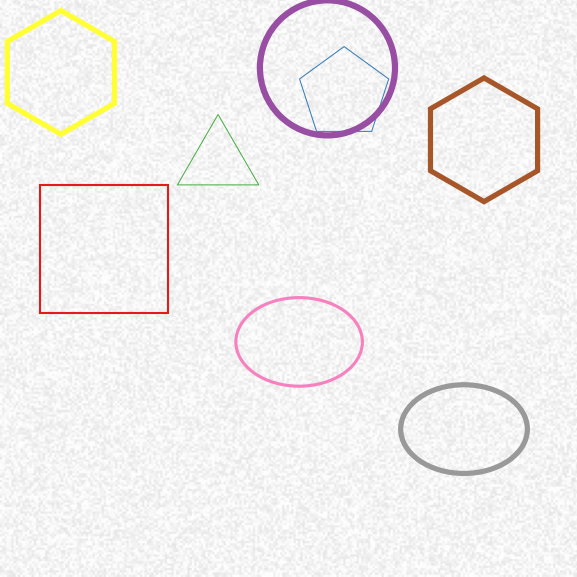[{"shape": "square", "thickness": 1, "radius": 0.55, "center": [0.18, 0.568]}, {"shape": "pentagon", "thickness": 0.5, "radius": 0.41, "center": [0.596, 0.837]}, {"shape": "triangle", "thickness": 0.5, "radius": 0.41, "center": [0.378, 0.72]}, {"shape": "circle", "thickness": 3, "radius": 0.58, "center": [0.567, 0.882]}, {"shape": "hexagon", "thickness": 2.5, "radius": 0.54, "center": [0.105, 0.874]}, {"shape": "hexagon", "thickness": 2.5, "radius": 0.54, "center": [0.838, 0.757]}, {"shape": "oval", "thickness": 1.5, "radius": 0.55, "center": [0.518, 0.407]}, {"shape": "oval", "thickness": 2.5, "radius": 0.55, "center": [0.804, 0.256]}]